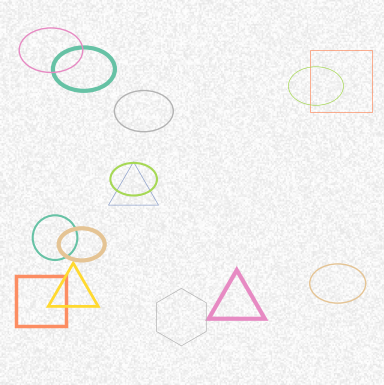[{"shape": "oval", "thickness": 3, "radius": 0.4, "center": [0.218, 0.82]}, {"shape": "circle", "thickness": 1.5, "radius": 0.29, "center": [0.143, 0.383]}, {"shape": "square", "thickness": 0.5, "radius": 0.4, "center": [0.887, 0.79]}, {"shape": "square", "thickness": 2.5, "radius": 0.33, "center": [0.107, 0.217]}, {"shape": "triangle", "thickness": 0.5, "radius": 0.37, "center": [0.347, 0.505]}, {"shape": "triangle", "thickness": 3, "radius": 0.42, "center": [0.615, 0.214]}, {"shape": "oval", "thickness": 1, "radius": 0.41, "center": [0.132, 0.87]}, {"shape": "oval", "thickness": 0.5, "radius": 0.36, "center": [0.821, 0.777]}, {"shape": "oval", "thickness": 1.5, "radius": 0.3, "center": [0.347, 0.535]}, {"shape": "triangle", "thickness": 2, "radius": 0.37, "center": [0.19, 0.242]}, {"shape": "oval", "thickness": 1, "radius": 0.36, "center": [0.877, 0.264]}, {"shape": "oval", "thickness": 3, "radius": 0.3, "center": [0.212, 0.365]}, {"shape": "hexagon", "thickness": 0.5, "radius": 0.37, "center": [0.471, 0.176]}, {"shape": "oval", "thickness": 1, "radius": 0.38, "center": [0.374, 0.711]}]